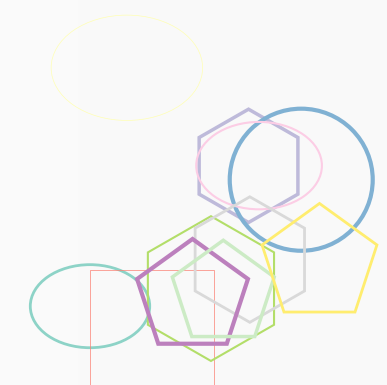[{"shape": "oval", "thickness": 2, "radius": 0.77, "center": [0.232, 0.205]}, {"shape": "oval", "thickness": 0.5, "radius": 0.98, "center": [0.327, 0.824]}, {"shape": "hexagon", "thickness": 2.5, "radius": 0.74, "center": [0.641, 0.569]}, {"shape": "square", "thickness": 0.5, "radius": 0.8, "center": [0.392, 0.139]}, {"shape": "circle", "thickness": 3, "radius": 0.92, "center": [0.777, 0.533]}, {"shape": "hexagon", "thickness": 1.5, "radius": 0.94, "center": [0.544, 0.25]}, {"shape": "oval", "thickness": 1.5, "radius": 0.81, "center": [0.669, 0.57]}, {"shape": "hexagon", "thickness": 2, "radius": 0.82, "center": [0.645, 0.326]}, {"shape": "pentagon", "thickness": 3, "radius": 0.75, "center": [0.497, 0.229]}, {"shape": "pentagon", "thickness": 2.5, "radius": 0.69, "center": [0.576, 0.238]}, {"shape": "pentagon", "thickness": 2, "radius": 0.78, "center": [0.824, 0.316]}]